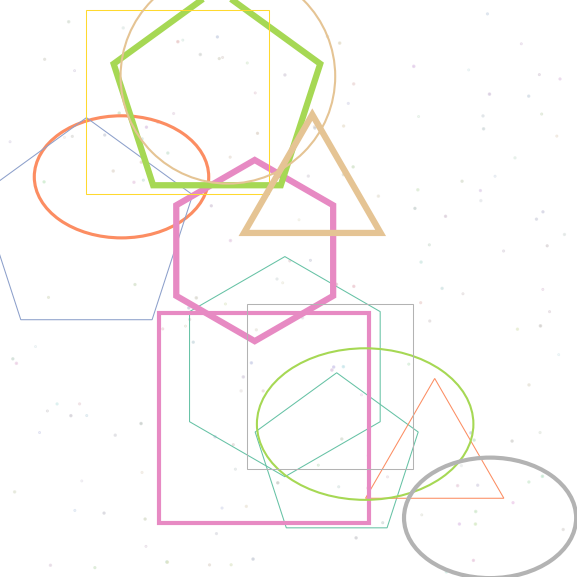[{"shape": "pentagon", "thickness": 0.5, "radius": 0.74, "center": [0.583, 0.205]}, {"shape": "hexagon", "thickness": 0.5, "radius": 0.95, "center": [0.493, 0.364]}, {"shape": "triangle", "thickness": 0.5, "radius": 0.69, "center": [0.753, 0.206]}, {"shape": "oval", "thickness": 1.5, "radius": 0.76, "center": [0.21, 0.693]}, {"shape": "pentagon", "thickness": 0.5, "radius": 0.97, "center": [0.15, 0.602]}, {"shape": "hexagon", "thickness": 3, "radius": 0.78, "center": [0.441, 0.565]}, {"shape": "square", "thickness": 2, "radius": 0.91, "center": [0.457, 0.276]}, {"shape": "oval", "thickness": 1, "radius": 0.94, "center": [0.632, 0.265]}, {"shape": "pentagon", "thickness": 3, "radius": 0.94, "center": [0.376, 0.831]}, {"shape": "square", "thickness": 0.5, "radius": 0.79, "center": [0.307, 0.822]}, {"shape": "circle", "thickness": 1, "radius": 0.93, "center": [0.395, 0.867]}, {"shape": "triangle", "thickness": 3, "radius": 0.68, "center": [0.541, 0.664]}, {"shape": "oval", "thickness": 2, "radius": 0.75, "center": [0.849, 0.102]}, {"shape": "square", "thickness": 0.5, "radius": 0.72, "center": [0.572, 0.33]}]